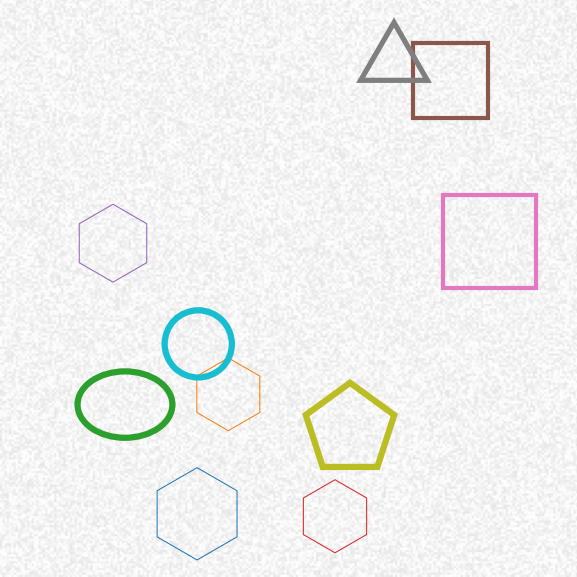[{"shape": "hexagon", "thickness": 0.5, "radius": 0.4, "center": [0.341, 0.109]}, {"shape": "hexagon", "thickness": 0.5, "radius": 0.31, "center": [0.395, 0.316]}, {"shape": "oval", "thickness": 3, "radius": 0.41, "center": [0.216, 0.299]}, {"shape": "hexagon", "thickness": 0.5, "radius": 0.32, "center": [0.58, 0.105]}, {"shape": "hexagon", "thickness": 0.5, "radius": 0.34, "center": [0.196, 0.578]}, {"shape": "square", "thickness": 2, "radius": 0.32, "center": [0.78, 0.86]}, {"shape": "square", "thickness": 2, "radius": 0.41, "center": [0.848, 0.581]}, {"shape": "triangle", "thickness": 2.5, "radius": 0.33, "center": [0.682, 0.893]}, {"shape": "pentagon", "thickness": 3, "radius": 0.4, "center": [0.606, 0.256]}, {"shape": "circle", "thickness": 3, "radius": 0.29, "center": [0.343, 0.404]}]